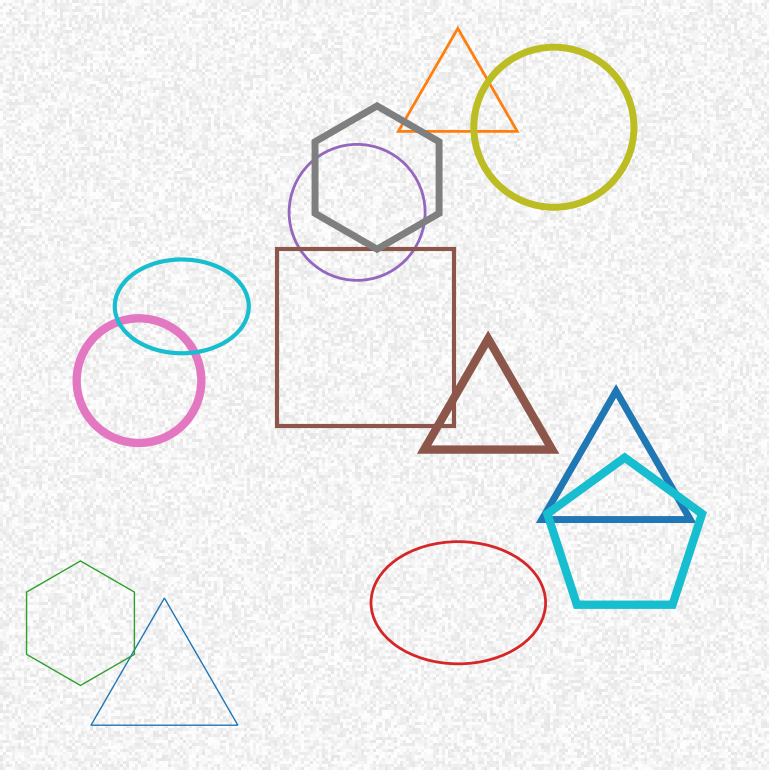[{"shape": "triangle", "thickness": 0.5, "radius": 0.55, "center": [0.214, 0.113]}, {"shape": "triangle", "thickness": 2.5, "radius": 0.56, "center": [0.8, 0.381]}, {"shape": "triangle", "thickness": 1, "radius": 0.45, "center": [0.595, 0.874]}, {"shape": "hexagon", "thickness": 0.5, "radius": 0.4, "center": [0.105, 0.191]}, {"shape": "oval", "thickness": 1, "radius": 0.57, "center": [0.595, 0.217]}, {"shape": "circle", "thickness": 1, "radius": 0.44, "center": [0.464, 0.724]}, {"shape": "square", "thickness": 1.5, "radius": 0.57, "center": [0.475, 0.561]}, {"shape": "triangle", "thickness": 3, "radius": 0.48, "center": [0.634, 0.464]}, {"shape": "circle", "thickness": 3, "radius": 0.4, "center": [0.181, 0.506]}, {"shape": "hexagon", "thickness": 2.5, "radius": 0.47, "center": [0.49, 0.769]}, {"shape": "circle", "thickness": 2.5, "radius": 0.52, "center": [0.719, 0.835]}, {"shape": "pentagon", "thickness": 3, "radius": 0.53, "center": [0.811, 0.3]}, {"shape": "oval", "thickness": 1.5, "radius": 0.44, "center": [0.236, 0.602]}]